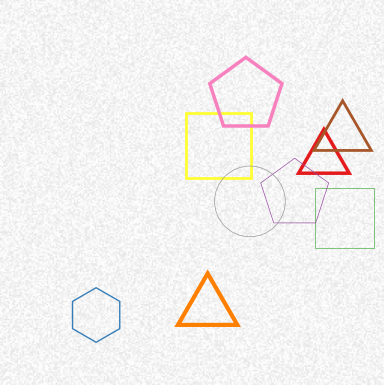[{"shape": "triangle", "thickness": 2.5, "radius": 0.38, "center": [0.841, 0.588]}, {"shape": "hexagon", "thickness": 1, "radius": 0.35, "center": [0.25, 0.182]}, {"shape": "square", "thickness": 0.5, "radius": 0.39, "center": [0.895, 0.433]}, {"shape": "pentagon", "thickness": 0.5, "radius": 0.46, "center": [0.765, 0.496]}, {"shape": "triangle", "thickness": 3, "radius": 0.45, "center": [0.539, 0.201]}, {"shape": "square", "thickness": 2, "radius": 0.42, "center": [0.568, 0.622]}, {"shape": "triangle", "thickness": 2, "radius": 0.43, "center": [0.89, 0.652]}, {"shape": "pentagon", "thickness": 2.5, "radius": 0.49, "center": [0.639, 0.753]}, {"shape": "circle", "thickness": 0.5, "radius": 0.46, "center": [0.649, 0.477]}]